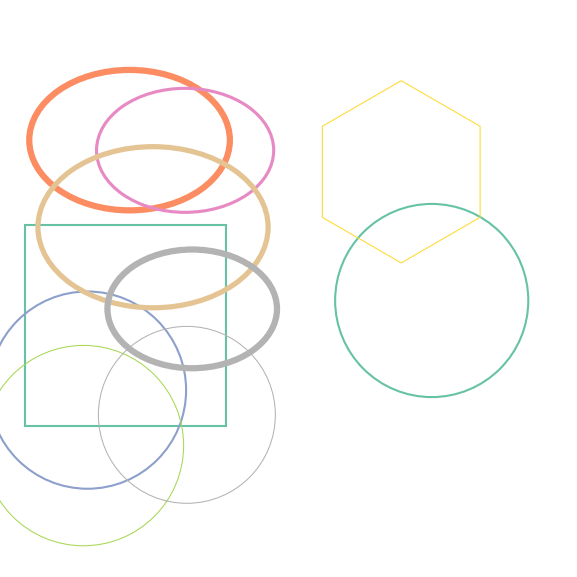[{"shape": "square", "thickness": 1, "radius": 0.87, "center": [0.218, 0.436]}, {"shape": "circle", "thickness": 1, "radius": 0.84, "center": [0.748, 0.479]}, {"shape": "oval", "thickness": 3, "radius": 0.87, "center": [0.224, 0.756]}, {"shape": "circle", "thickness": 1, "radius": 0.85, "center": [0.151, 0.324]}, {"shape": "oval", "thickness": 1.5, "radius": 0.77, "center": [0.321, 0.739]}, {"shape": "circle", "thickness": 0.5, "radius": 0.87, "center": [0.145, 0.228]}, {"shape": "hexagon", "thickness": 0.5, "radius": 0.79, "center": [0.695, 0.702]}, {"shape": "oval", "thickness": 2.5, "radius": 1.0, "center": [0.265, 0.606]}, {"shape": "oval", "thickness": 3, "radius": 0.73, "center": [0.333, 0.464]}, {"shape": "circle", "thickness": 0.5, "radius": 0.77, "center": [0.324, 0.281]}]